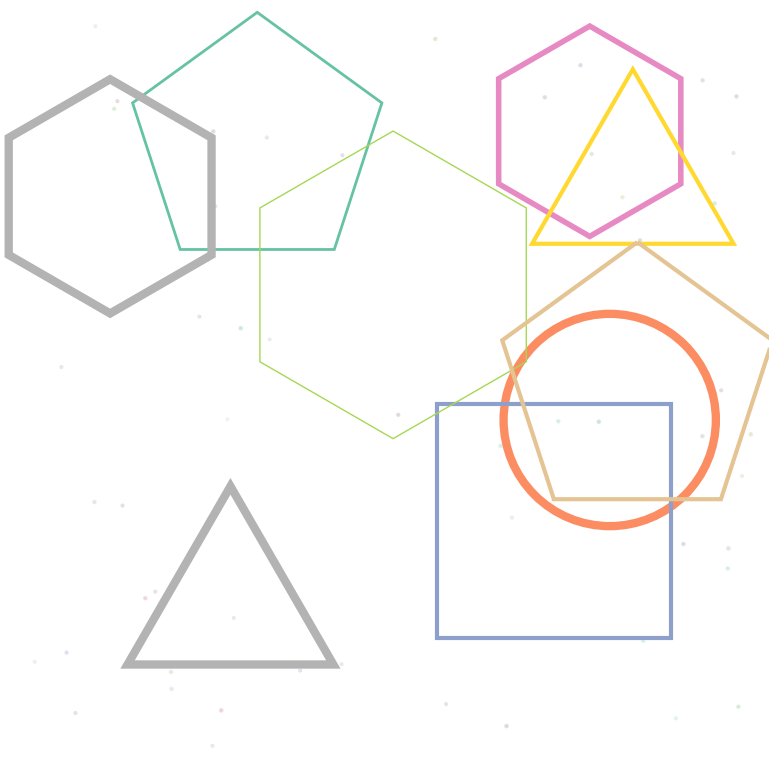[{"shape": "pentagon", "thickness": 1, "radius": 0.85, "center": [0.334, 0.814]}, {"shape": "circle", "thickness": 3, "radius": 0.69, "center": [0.792, 0.455]}, {"shape": "square", "thickness": 1.5, "radius": 0.76, "center": [0.72, 0.324]}, {"shape": "hexagon", "thickness": 2, "radius": 0.68, "center": [0.766, 0.83]}, {"shape": "hexagon", "thickness": 0.5, "radius": 1.0, "center": [0.511, 0.63]}, {"shape": "triangle", "thickness": 1.5, "radius": 0.76, "center": [0.822, 0.759]}, {"shape": "pentagon", "thickness": 1.5, "radius": 0.92, "center": [0.828, 0.501]}, {"shape": "triangle", "thickness": 3, "radius": 0.77, "center": [0.299, 0.214]}, {"shape": "hexagon", "thickness": 3, "radius": 0.76, "center": [0.143, 0.745]}]